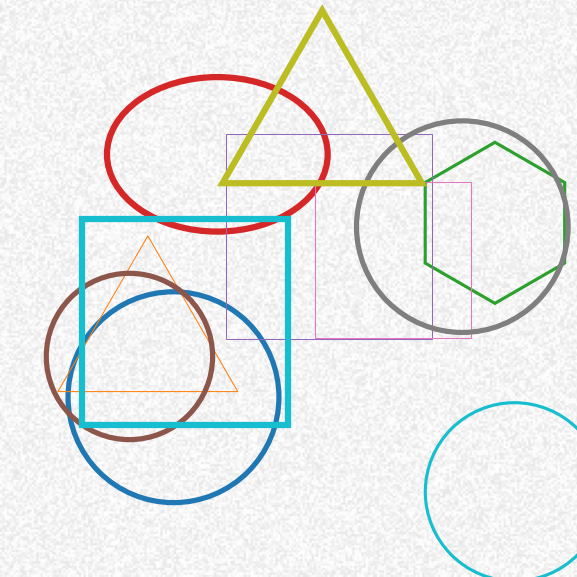[{"shape": "circle", "thickness": 2.5, "radius": 0.91, "center": [0.3, 0.311]}, {"shape": "triangle", "thickness": 0.5, "radius": 0.9, "center": [0.256, 0.411]}, {"shape": "hexagon", "thickness": 1.5, "radius": 0.7, "center": [0.857, 0.613]}, {"shape": "oval", "thickness": 3, "radius": 0.96, "center": [0.376, 0.732]}, {"shape": "square", "thickness": 0.5, "radius": 0.89, "center": [0.57, 0.589]}, {"shape": "circle", "thickness": 2.5, "radius": 0.72, "center": [0.224, 0.382]}, {"shape": "square", "thickness": 0.5, "radius": 0.68, "center": [0.68, 0.549]}, {"shape": "circle", "thickness": 2.5, "radius": 0.92, "center": [0.8, 0.607]}, {"shape": "triangle", "thickness": 3, "radius": 1.0, "center": [0.558, 0.782]}, {"shape": "circle", "thickness": 1.5, "radius": 0.77, "center": [0.891, 0.147]}, {"shape": "square", "thickness": 3, "radius": 0.89, "center": [0.32, 0.441]}]